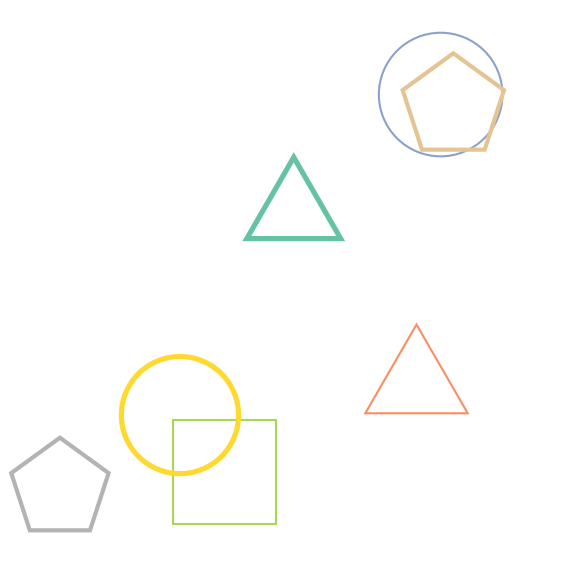[{"shape": "triangle", "thickness": 2.5, "radius": 0.47, "center": [0.509, 0.633]}, {"shape": "triangle", "thickness": 1, "radius": 0.51, "center": [0.721, 0.335]}, {"shape": "circle", "thickness": 1, "radius": 0.54, "center": [0.763, 0.835]}, {"shape": "square", "thickness": 1, "radius": 0.45, "center": [0.389, 0.181]}, {"shape": "circle", "thickness": 2.5, "radius": 0.51, "center": [0.312, 0.28]}, {"shape": "pentagon", "thickness": 2, "radius": 0.46, "center": [0.785, 0.815]}, {"shape": "pentagon", "thickness": 2, "radius": 0.44, "center": [0.104, 0.153]}]